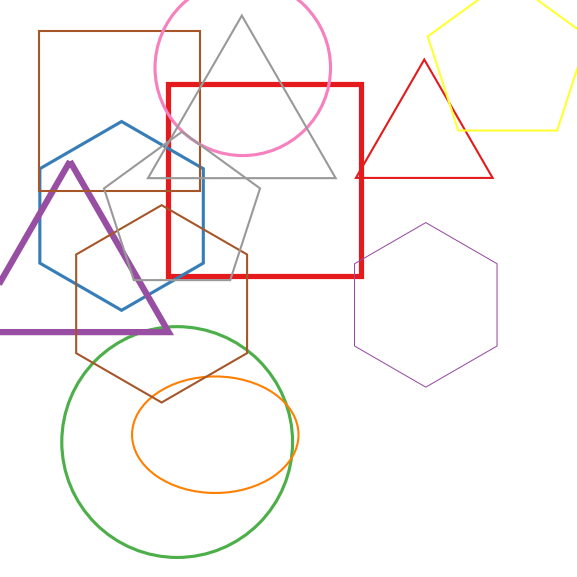[{"shape": "square", "thickness": 2.5, "radius": 0.83, "center": [0.458, 0.688]}, {"shape": "triangle", "thickness": 1, "radius": 0.68, "center": [0.735, 0.759]}, {"shape": "hexagon", "thickness": 1.5, "radius": 0.82, "center": [0.211, 0.625]}, {"shape": "circle", "thickness": 1.5, "radius": 1.0, "center": [0.307, 0.234]}, {"shape": "hexagon", "thickness": 0.5, "radius": 0.71, "center": [0.737, 0.471]}, {"shape": "triangle", "thickness": 3, "radius": 0.99, "center": [0.121, 0.523]}, {"shape": "oval", "thickness": 1, "radius": 0.72, "center": [0.373, 0.246]}, {"shape": "pentagon", "thickness": 1, "radius": 0.73, "center": [0.879, 0.891]}, {"shape": "hexagon", "thickness": 1, "radius": 0.85, "center": [0.28, 0.473]}, {"shape": "square", "thickness": 1, "radius": 0.69, "center": [0.207, 0.807]}, {"shape": "circle", "thickness": 1.5, "radius": 0.76, "center": [0.42, 0.882]}, {"shape": "triangle", "thickness": 1, "radius": 0.94, "center": [0.419, 0.784]}, {"shape": "pentagon", "thickness": 1, "radius": 0.71, "center": [0.315, 0.629]}]